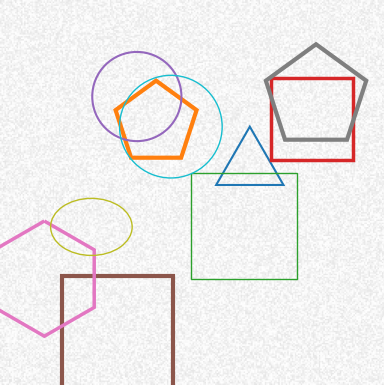[{"shape": "triangle", "thickness": 1.5, "radius": 0.5, "center": [0.649, 0.57]}, {"shape": "pentagon", "thickness": 3, "radius": 0.55, "center": [0.405, 0.68]}, {"shape": "square", "thickness": 1, "radius": 0.69, "center": [0.633, 0.412]}, {"shape": "square", "thickness": 2.5, "radius": 0.53, "center": [0.81, 0.691]}, {"shape": "circle", "thickness": 1.5, "radius": 0.58, "center": [0.355, 0.749]}, {"shape": "square", "thickness": 3, "radius": 0.72, "center": [0.306, 0.137]}, {"shape": "hexagon", "thickness": 2.5, "radius": 0.75, "center": [0.115, 0.276]}, {"shape": "pentagon", "thickness": 3, "radius": 0.69, "center": [0.821, 0.748]}, {"shape": "oval", "thickness": 1, "radius": 0.53, "center": [0.237, 0.411]}, {"shape": "circle", "thickness": 1, "radius": 0.67, "center": [0.444, 0.671]}]